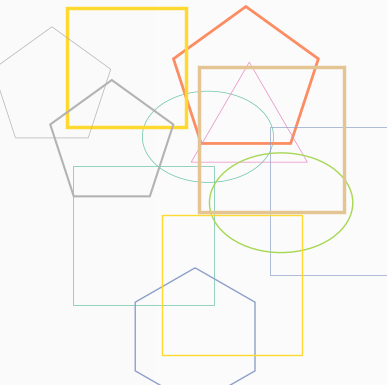[{"shape": "square", "thickness": 0.5, "radius": 0.9, "center": [0.37, 0.388]}, {"shape": "oval", "thickness": 0.5, "radius": 0.85, "center": [0.537, 0.645]}, {"shape": "pentagon", "thickness": 2, "radius": 0.98, "center": [0.635, 0.786]}, {"shape": "hexagon", "thickness": 1, "radius": 0.89, "center": [0.504, 0.126]}, {"shape": "square", "thickness": 0.5, "radius": 0.97, "center": [0.891, 0.478]}, {"shape": "triangle", "thickness": 0.5, "radius": 0.87, "center": [0.643, 0.665]}, {"shape": "oval", "thickness": 1, "radius": 0.92, "center": [0.725, 0.473]}, {"shape": "square", "thickness": 1, "radius": 0.91, "center": [0.598, 0.259]}, {"shape": "square", "thickness": 2.5, "radius": 0.77, "center": [0.327, 0.825]}, {"shape": "square", "thickness": 2.5, "radius": 0.94, "center": [0.7, 0.637]}, {"shape": "pentagon", "thickness": 0.5, "radius": 0.8, "center": [0.134, 0.771]}, {"shape": "pentagon", "thickness": 1.5, "radius": 0.83, "center": [0.289, 0.625]}]